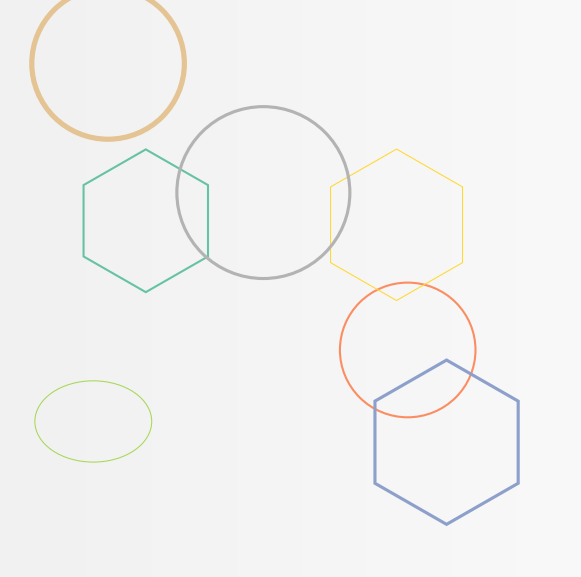[{"shape": "hexagon", "thickness": 1, "radius": 0.62, "center": [0.251, 0.617]}, {"shape": "circle", "thickness": 1, "radius": 0.58, "center": [0.701, 0.393]}, {"shape": "hexagon", "thickness": 1.5, "radius": 0.71, "center": [0.768, 0.233]}, {"shape": "oval", "thickness": 0.5, "radius": 0.5, "center": [0.16, 0.269]}, {"shape": "hexagon", "thickness": 0.5, "radius": 0.66, "center": [0.682, 0.61]}, {"shape": "circle", "thickness": 2.5, "radius": 0.66, "center": [0.186, 0.889]}, {"shape": "circle", "thickness": 1.5, "radius": 0.74, "center": [0.453, 0.666]}]